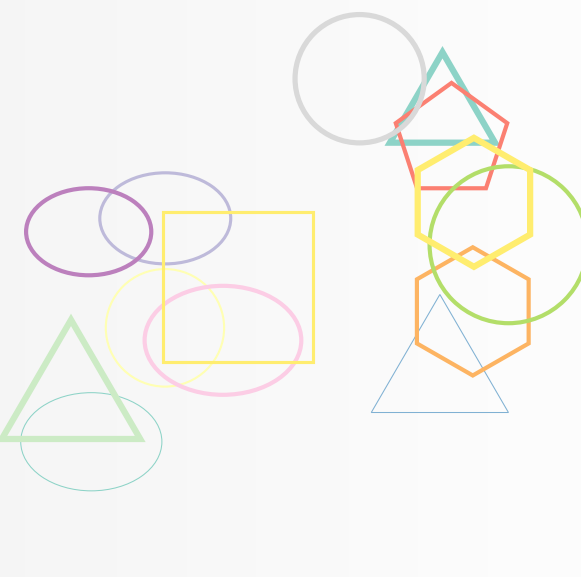[{"shape": "triangle", "thickness": 3, "radius": 0.52, "center": [0.761, 0.804]}, {"shape": "oval", "thickness": 0.5, "radius": 0.61, "center": [0.157, 0.234]}, {"shape": "circle", "thickness": 1, "radius": 0.51, "center": [0.284, 0.431]}, {"shape": "oval", "thickness": 1.5, "radius": 0.56, "center": [0.284, 0.621]}, {"shape": "pentagon", "thickness": 2, "radius": 0.5, "center": [0.777, 0.755]}, {"shape": "triangle", "thickness": 0.5, "radius": 0.68, "center": [0.757, 0.353]}, {"shape": "hexagon", "thickness": 2, "radius": 0.56, "center": [0.813, 0.46]}, {"shape": "circle", "thickness": 2, "radius": 0.68, "center": [0.875, 0.575]}, {"shape": "oval", "thickness": 2, "radius": 0.67, "center": [0.384, 0.41]}, {"shape": "circle", "thickness": 2.5, "radius": 0.56, "center": [0.619, 0.863]}, {"shape": "oval", "thickness": 2, "radius": 0.54, "center": [0.153, 0.598]}, {"shape": "triangle", "thickness": 3, "radius": 0.69, "center": [0.122, 0.308]}, {"shape": "square", "thickness": 1.5, "radius": 0.65, "center": [0.409, 0.502]}, {"shape": "hexagon", "thickness": 3, "radius": 0.56, "center": [0.815, 0.649]}]